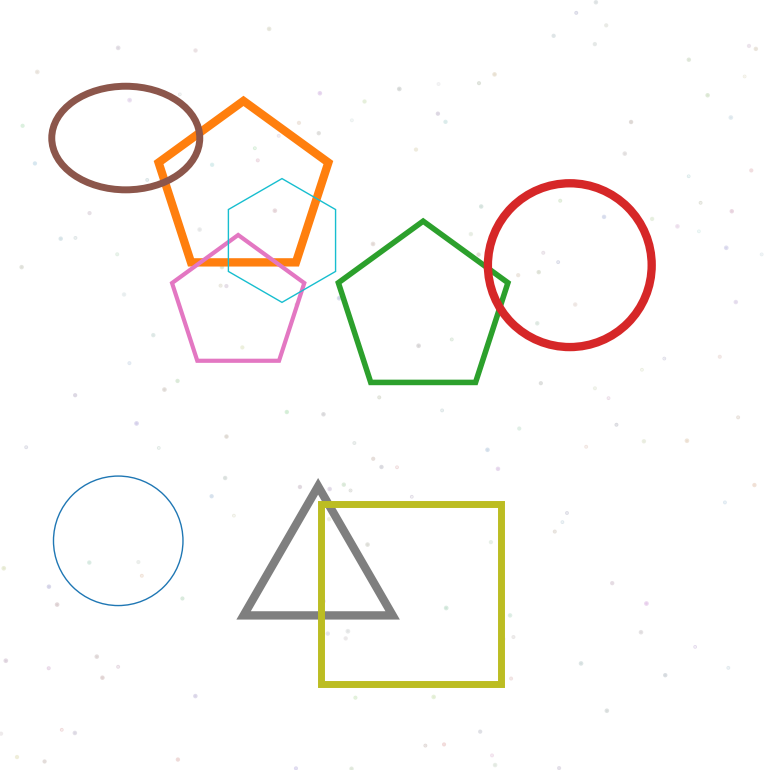[{"shape": "circle", "thickness": 0.5, "radius": 0.42, "center": [0.154, 0.298]}, {"shape": "pentagon", "thickness": 3, "radius": 0.58, "center": [0.316, 0.753]}, {"shape": "pentagon", "thickness": 2, "radius": 0.58, "center": [0.55, 0.597]}, {"shape": "circle", "thickness": 3, "radius": 0.53, "center": [0.74, 0.656]}, {"shape": "oval", "thickness": 2.5, "radius": 0.48, "center": [0.163, 0.821]}, {"shape": "pentagon", "thickness": 1.5, "radius": 0.45, "center": [0.309, 0.605]}, {"shape": "triangle", "thickness": 3, "radius": 0.56, "center": [0.413, 0.257]}, {"shape": "square", "thickness": 2.5, "radius": 0.58, "center": [0.533, 0.228]}, {"shape": "hexagon", "thickness": 0.5, "radius": 0.4, "center": [0.366, 0.688]}]